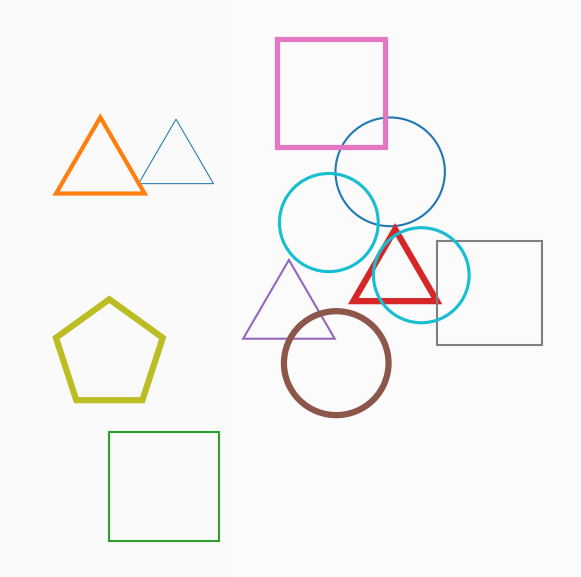[{"shape": "circle", "thickness": 1, "radius": 0.47, "center": [0.671, 0.702]}, {"shape": "triangle", "thickness": 0.5, "radius": 0.37, "center": [0.303, 0.718]}, {"shape": "triangle", "thickness": 2, "radius": 0.44, "center": [0.173, 0.708]}, {"shape": "square", "thickness": 1, "radius": 0.47, "center": [0.282, 0.157]}, {"shape": "triangle", "thickness": 3, "radius": 0.42, "center": [0.68, 0.519]}, {"shape": "triangle", "thickness": 1, "radius": 0.45, "center": [0.497, 0.458]}, {"shape": "circle", "thickness": 3, "radius": 0.45, "center": [0.578, 0.37]}, {"shape": "square", "thickness": 2.5, "radius": 0.47, "center": [0.569, 0.838]}, {"shape": "square", "thickness": 1, "radius": 0.45, "center": [0.843, 0.491]}, {"shape": "pentagon", "thickness": 3, "radius": 0.48, "center": [0.188, 0.384]}, {"shape": "circle", "thickness": 1.5, "radius": 0.41, "center": [0.725, 0.523]}, {"shape": "circle", "thickness": 1.5, "radius": 0.42, "center": [0.566, 0.614]}]